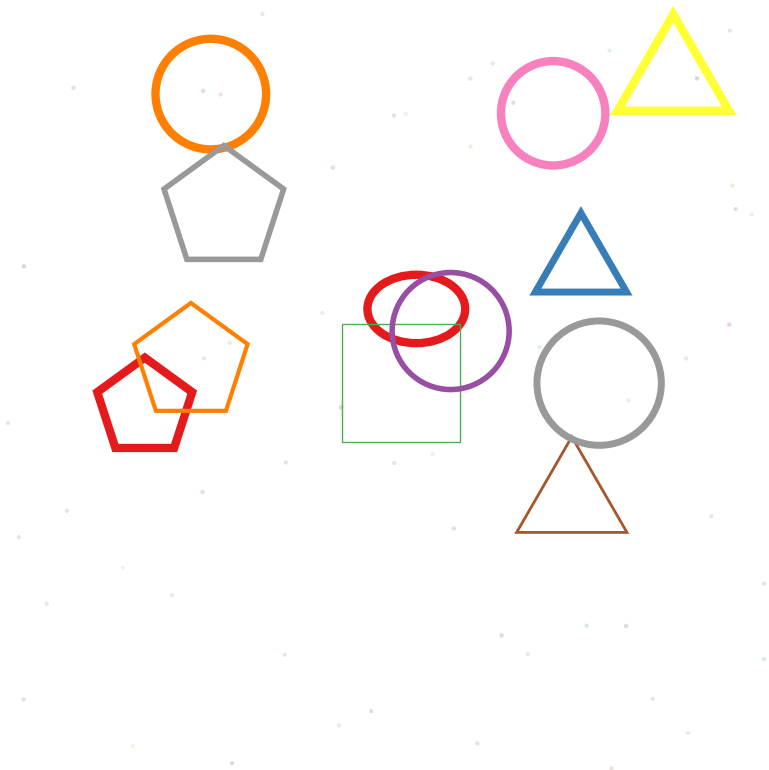[{"shape": "pentagon", "thickness": 3, "radius": 0.32, "center": [0.188, 0.471]}, {"shape": "oval", "thickness": 3, "radius": 0.32, "center": [0.541, 0.599]}, {"shape": "triangle", "thickness": 2.5, "radius": 0.34, "center": [0.754, 0.655]}, {"shape": "square", "thickness": 0.5, "radius": 0.38, "center": [0.521, 0.503]}, {"shape": "circle", "thickness": 2, "radius": 0.38, "center": [0.585, 0.57]}, {"shape": "pentagon", "thickness": 1.5, "radius": 0.39, "center": [0.248, 0.529]}, {"shape": "circle", "thickness": 3, "radius": 0.36, "center": [0.274, 0.878]}, {"shape": "triangle", "thickness": 3, "radius": 0.42, "center": [0.874, 0.898]}, {"shape": "triangle", "thickness": 1, "radius": 0.41, "center": [0.743, 0.35]}, {"shape": "circle", "thickness": 3, "radius": 0.34, "center": [0.718, 0.853]}, {"shape": "circle", "thickness": 2.5, "radius": 0.4, "center": [0.778, 0.502]}, {"shape": "pentagon", "thickness": 2, "radius": 0.41, "center": [0.291, 0.729]}]